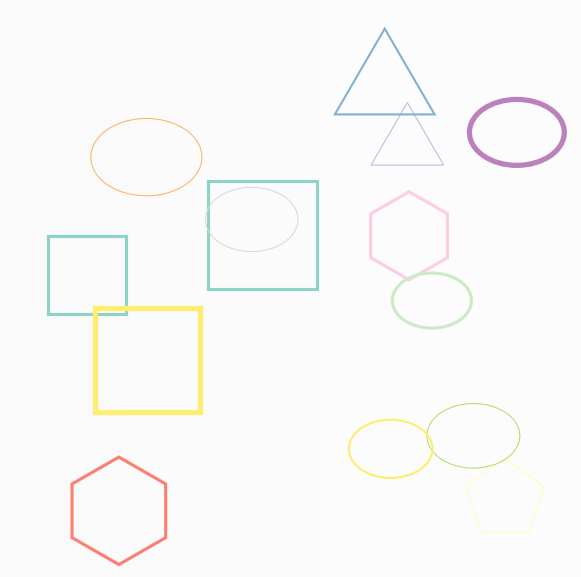[{"shape": "square", "thickness": 1.5, "radius": 0.47, "center": [0.451, 0.592]}, {"shape": "square", "thickness": 1.5, "radius": 0.34, "center": [0.15, 0.523]}, {"shape": "pentagon", "thickness": 0.5, "radius": 0.35, "center": [0.868, 0.135]}, {"shape": "triangle", "thickness": 0.5, "radius": 0.36, "center": [0.701, 0.749]}, {"shape": "hexagon", "thickness": 1.5, "radius": 0.47, "center": [0.204, 0.115]}, {"shape": "triangle", "thickness": 1, "radius": 0.5, "center": [0.662, 0.851]}, {"shape": "oval", "thickness": 0.5, "radius": 0.48, "center": [0.252, 0.727]}, {"shape": "oval", "thickness": 0.5, "radius": 0.4, "center": [0.814, 0.245]}, {"shape": "hexagon", "thickness": 1.5, "radius": 0.38, "center": [0.704, 0.591]}, {"shape": "oval", "thickness": 0.5, "radius": 0.4, "center": [0.433, 0.619]}, {"shape": "oval", "thickness": 2.5, "radius": 0.41, "center": [0.889, 0.77]}, {"shape": "oval", "thickness": 1.5, "radius": 0.34, "center": [0.743, 0.479]}, {"shape": "oval", "thickness": 1, "radius": 0.36, "center": [0.672, 0.222]}, {"shape": "square", "thickness": 2.5, "radius": 0.45, "center": [0.254, 0.376]}]